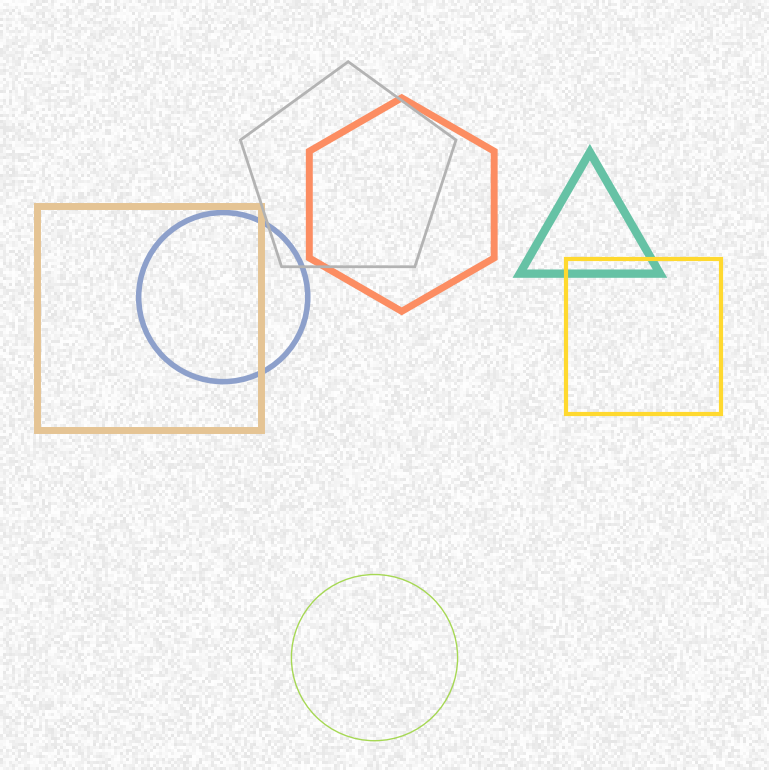[{"shape": "triangle", "thickness": 3, "radius": 0.53, "center": [0.766, 0.697]}, {"shape": "hexagon", "thickness": 2.5, "radius": 0.69, "center": [0.522, 0.734]}, {"shape": "circle", "thickness": 2, "radius": 0.55, "center": [0.29, 0.614]}, {"shape": "circle", "thickness": 0.5, "radius": 0.54, "center": [0.486, 0.146]}, {"shape": "square", "thickness": 1.5, "radius": 0.5, "center": [0.836, 0.563]}, {"shape": "square", "thickness": 2.5, "radius": 0.73, "center": [0.194, 0.587]}, {"shape": "pentagon", "thickness": 1, "radius": 0.74, "center": [0.452, 0.773]}]